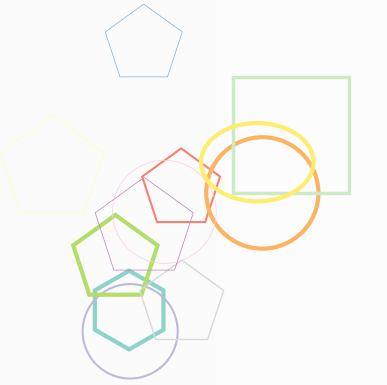[{"shape": "hexagon", "thickness": 3, "radius": 0.51, "center": [0.333, 0.195]}, {"shape": "pentagon", "thickness": 0.5, "radius": 0.7, "center": [0.135, 0.561]}, {"shape": "circle", "thickness": 1.5, "radius": 0.61, "center": [0.336, 0.139]}, {"shape": "pentagon", "thickness": 1.5, "radius": 0.53, "center": [0.467, 0.509]}, {"shape": "pentagon", "thickness": 0.5, "radius": 0.52, "center": [0.371, 0.885]}, {"shape": "circle", "thickness": 3, "radius": 0.72, "center": [0.677, 0.499]}, {"shape": "pentagon", "thickness": 3, "radius": 0.57, "center": [0.298, 0.327]}, {"shape": "circle", "thickness": 0.5, "radius": 0.67, "center": [0.424, 0.45]}, {"shape": "pentagon", "thickness": 1, "radius": 0.57, "center": [0.469, 0.21]}, {"shape": "pentagon", "thickness": 0.5, "radius": 0.67, "center": [0.372, 0.406]}, {"shape": "square", "thickness": 2.5, "radius": 0.75, "center": [0.752, 0.649]}, {"shape": "oval", "thickness": 3, "radius": 0.73, "center": [0.664, 0.579]}]